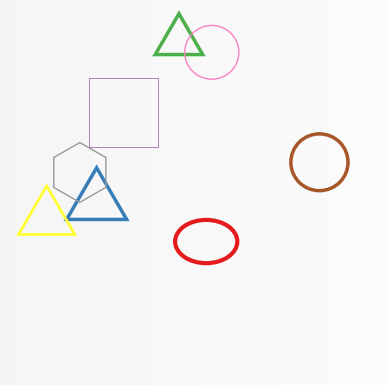[{"shape": "oval", "thickness": 3, "radius": 0.4, "center": [0.532, 0.373]}, {"shape": "triangle", "thickness": 2.5, "radius": 0.45, "center": [0.249, 0.475]}, {"shape": "triangle", "thickness": 2.5, "radius": 0.35, "center": [0.462, 0.894]}, {"shape": "square", "thickness": 0.5, "radius": 0.45, "center": [0.319, 0.708]}, {"shape": "triangle", "thickness": 2, "radius": 0.42, "center": [0.12, 0.433]}, {"shape": "circle", "thickness": 2.5, "radius": 0.37, "center": [0.824, 0.579]}, {"shape": "circle", "thickness": 1, "radius": 0.35, "center": [0.547, 0.864]}, {"shape": "hexagon", "thickness": 1, "radius": 0.39, "center": [0.206, 0.552]}]